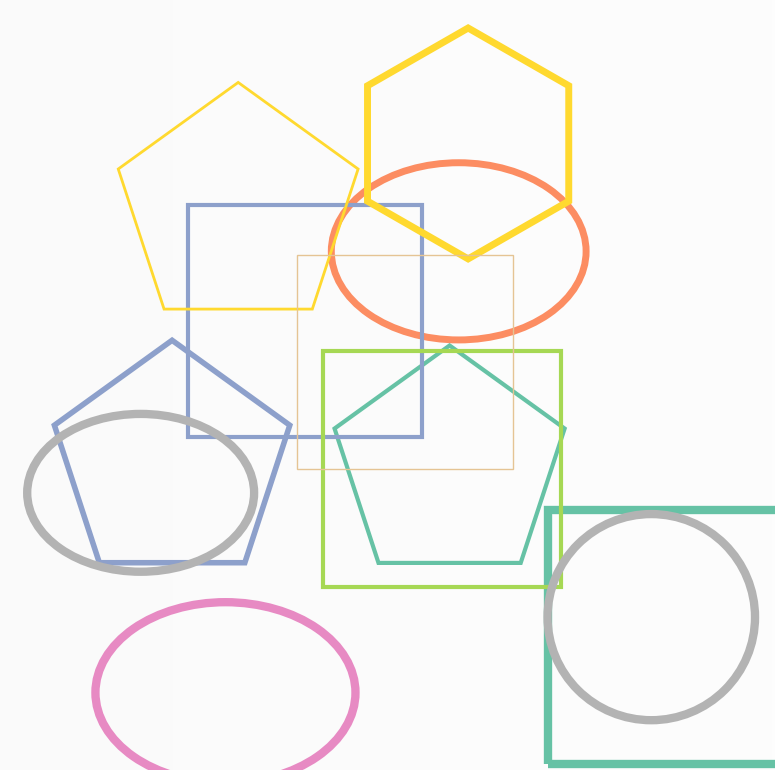[{"shape": "square", "thickness": 3, "radius": 0.82, "center": [0.872, 0.172]}, {"shape": "pentagon", "thickness": 1.5, "radius": 0.78, "center": [0.58, 0.395]}, {"shape": "oval", "thickness": 2.5, "radius": 0.82, "center": [0.592, 0.674]}, {"shape": "pentagon", "thickness": 2, "radius": 0.8, "center": [0.222, 0.398]}, {"shape": "square", "thickness": 1.5, "radius": 0.75, "center": [0.394, 0.583]}, {"shape": "oval", "thickness": 3, "radius": 0.84, "center": [0.291, 0.101]}, {"shape": "square", "thickness": 1.5, "radius": 0.77, "center": [0.57, 0.391]}, {"shape": "pentagon", "thickness": 1, "radius": 0.81, "center": [0.307, 0.73]}, {"shape": "hexagon", "thickness": 2.5, "radius": 0.75, "center": [0.604, 0.814]}, {"shape": "square", "thickness": 0.5, "radius": 0.7, "center": [0.523, 0.53]}, {"shape": "oval", "thickness": 3, "radius": 0.73, "center": [0.181, 0.36]}, {"shape": "circle", "thickness": 3, "radius": 0.67, "center": [0.84, 0.199]}]